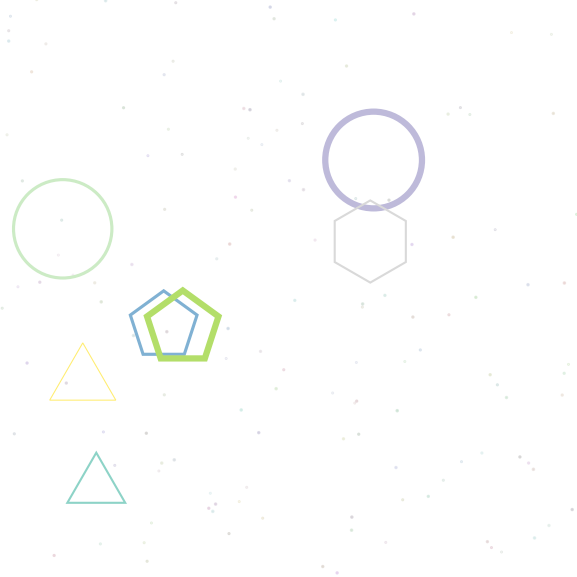[{"shape": "triangle", "thickness": 1, "radius": 0.29, "center": [0.167, 0.157]}, {"shape": "circle", "thickness": 3, "radius": 0.42, "center": [0.647, 0.722]}, {"shape": "pentagon", "thickness": 1.5, "radius": 0.3, "center": [0.283, 0.435]}, {"shape": "pentagon", "thickness": 3, "radius": 0.33, "center": [0.316, 0.431]}, {"shape": "hexagon", "thickness": 1, "radius": 0.36, "center": [0.641, 0.581]}, {"shape": "circle", "thickness": 1.5, "radius": 0.43, "center": [0.109, 0.603]}, {"shape": "triangle", "thickness": 0.5, "radius": 0.33, "center": [0.143, 0.339]}]